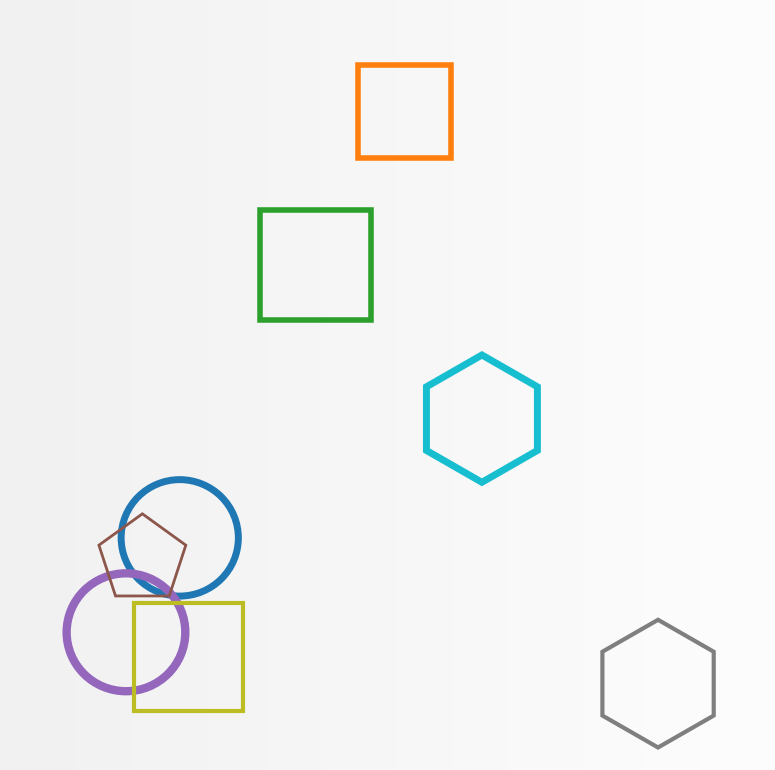[{"shape": "circle", "thickness": 2.5, "radius": 0.38, "center": [0.232, 0.301]}, {"shape": "square", "thickness": 2, "radius": 0.3, "center": [0.522, 0.855]}, {"shape": "square", "thickness": 2, "radius": 0.36, "center": [0.407, 0.656]}, {"shape": "circle", "thickness": 3, "radius": 0.38, "center": [0.163, 0.179]}, {"shape": "pentagon", "thickness": 1, "radius": 0.29, "center": [0.184, 0.274]}, {"shape": "hexagon", "thickness": 1.5, "radius": 0.41, "center": [0.849, 0.112]}, {"shape": "square", "thickness": 1.5, "radius": 0.35, "center": [0.244, 0.147]}, {"shape": "hexagon", "thickness": 2.5, "radius": 0.41, "center": [0.622, 0.456]}]